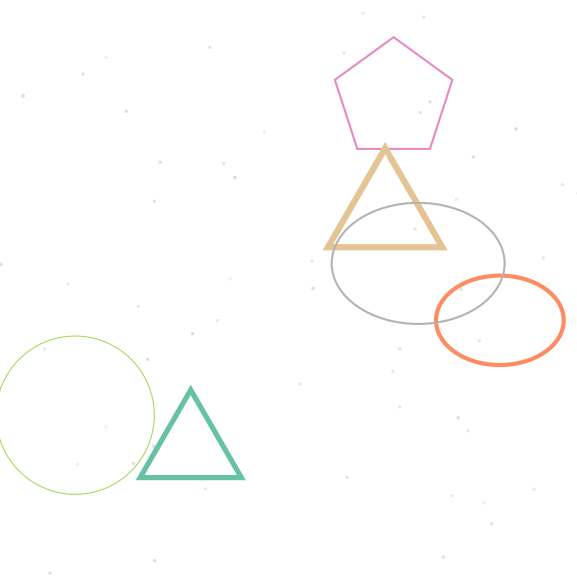[{"shape": "triangle", "thickness": 2.5, "radius": 0.51, "center": [0.33, 0.223]}, {"shape": "oval", "thickness": 2, "radius": 0.55, "center": [0.866, 0.444]}, {"shape": "pentagon", "thickness": 1, "radius": 0.53, "center": [0.682, 0.828]}, {"shape": "circle", "thickness": 0.5, "radius": 0.69, "center": [0.13, 0.28]}, {"shape": "triangle", "thickness": 3, "radius": 0.57, "center": [0.667, 0.628]}, {"shape": "oval", "thickness": 1, "radius": 0.75, "center": [0.724, 0.543]}]